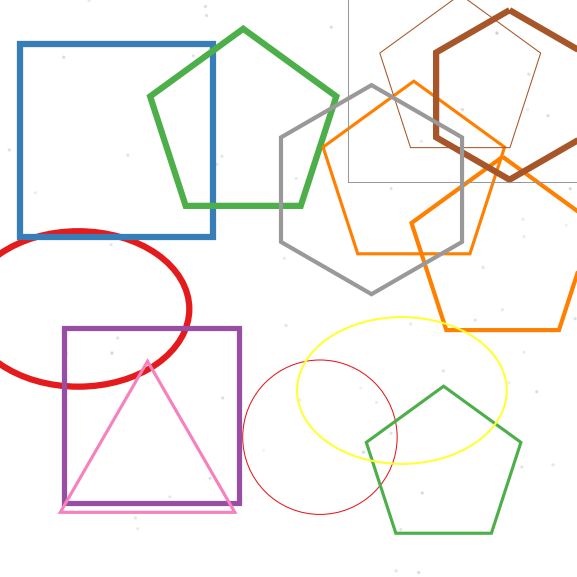[{"shape": "oval", "thickness": 3, "radius": 0.96, "center": [0.136, 0.464]}, {"shape": "circle", "thickness": 0.5, "radius": 0.67, "center": [0.554, 0.242]}, {"shape": "square", "thickness": 3, "radius": 0.83, "center": [0.202, 0.756]}, {"shape": "pentagon", "thickness": 3, "radius": 0.85, "center": [0.421, 0.78]}, {"shape": "pentagon", "thickness": 1.5, "radius": 0.7, "center": [0.768, 0.19]}, {"shape": "square", "thickness": 2.5, "radius": 0.76, "center": [0.262, 0.28]}, {"shape": "pentagon", "thickness": 2, "radius": 0.83, "center": [0.87, 0.562]}, {"shape": "pentagon", "thickness": 1.5, "radius": 0.83, "center": [0.717, 0.693]}, {"shape": "oval", "thickness": 1, "radius": 0.91, "center": [0.696, 0.323]}, {"shape": "hexagon", "thickness": 3, "radius": 0.73, "center": [0.882, 0.835]}, {"shape": "pentagon", "thickness": 0.5, "radius": 0.73, "center": [0.797, 0.862]}, {"shape": "triangle", "thickness": 1.5, "radius": 0.87, "center": [0.255, 0.199]}, {"shape": "square", "thickness": 0.5, "radius": 1.0, "center": [0.803, 0.883]}, {"shape": "hexagon", "thickness": 2, "radius": 0.91, "center": [0.643, 0.671]}]